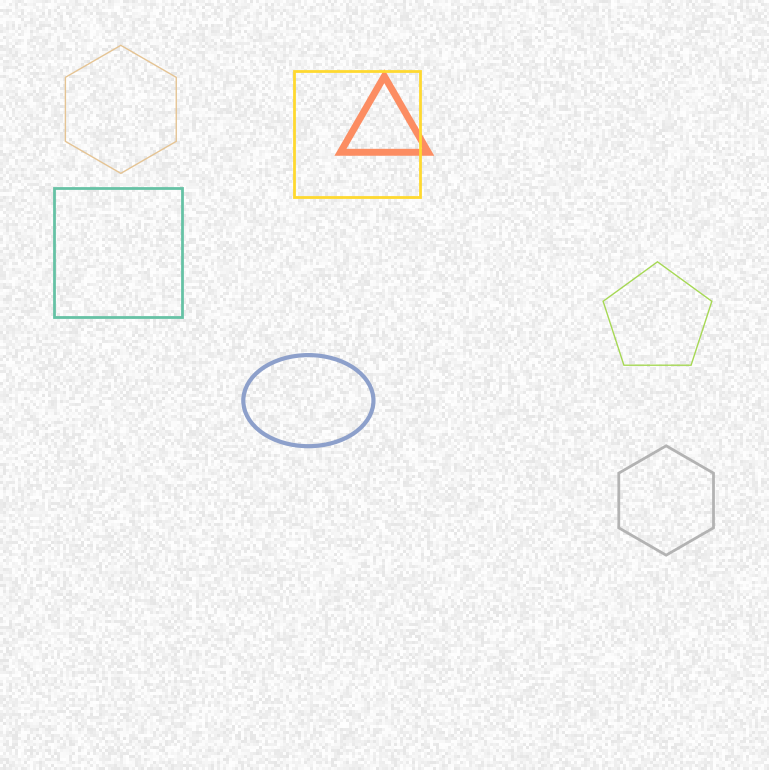[{"shape": "square", "thickness": 1, "radius": 0.42, "center": [0.154, 0.672]}, {"shape": "triangle", "thickness": 2.5, "radius": 0.33, "center": [0.499, 0.835]}, {"shape": "oval", "thickness": 1.5, "radius": 0.42, "center": [0.4, 0.48]}, {"shape": "pentagon", "thickness": 0.5, "radius": 0.37, "center": [0.854, 0.586]}, {"shape": "square", "thickness": 1, "radius": 0.41, "center": [0.464, 0.825]}, {"shape": "hexagon", "thickness": 0.5, "radius": 0.42, "center": [0.157, 0.858]}, {"shape": "hexagon", "thickness": 1, "radius": 0.36, "center": [0.865, 0.35]}]